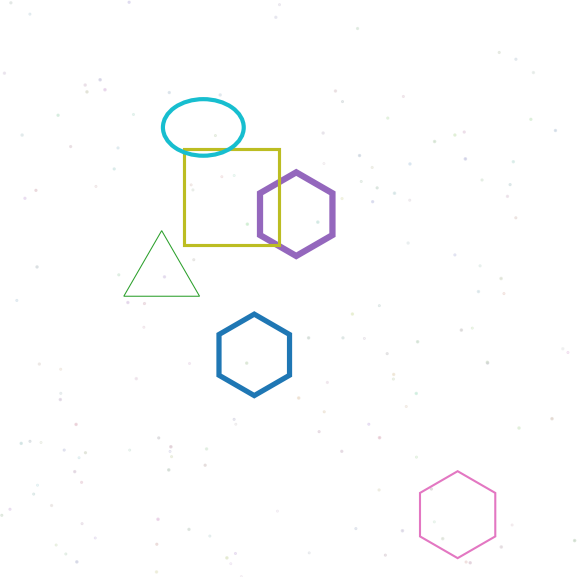[{"shape": "hexagon", "thickness": 2.5, "radius": 0.35, "center": [0.44, 0.385]}, {"shape": "triangle", "thickness": 0.5, "radius": 0.38, "center": [0.28, 0.524]}, {"shape": "hexagon", "thickness": 3, "radius": 0.36, "center": [0.513, 0.628]}, {"shape": "hexagon", "thickness": 1, "radius": 0.38, "center": [0.792, 0.108]}, {"shape": "square", "thickness": 1.5, "radius": 0.41, "center": [0.401, 0.658]}, {"shape": "oval", "thickness": 2, "radius": 0.35, "center": [0.352, 0.778]}]